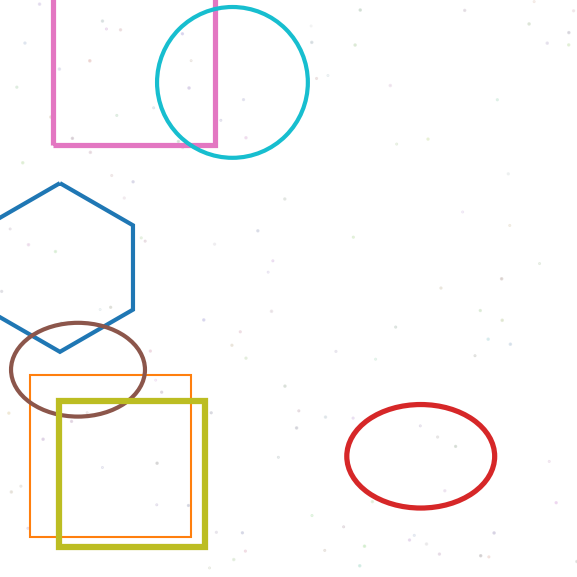[{"shape": "hexagon", "thickness": 2, "radius": 0.73, "center": [0.104, 0.536]}, {"shape": "square", "thickness": 1, "radius": 0.7, "center": [0.191, 0.209]}, {"shape": "oval", "thickness": 2.5, "radius": 0.64, "center": [0.729, 0.209]}, {"shape": "oval", "thickness": 2, "radius": 0.58, "center": [0.135, 0.359]}, {"shape": "square", "thickness": 2.5, "radius": 0.7, "center": [0.233, 0.888]}, {"shape": "square", "thickness": 3, "radius": 0.63, "center": [0.229, 0.178]}, {"shape": "circle", "thickness": 2, "radius": 0.65, "center": [0.403, 0.856]}]